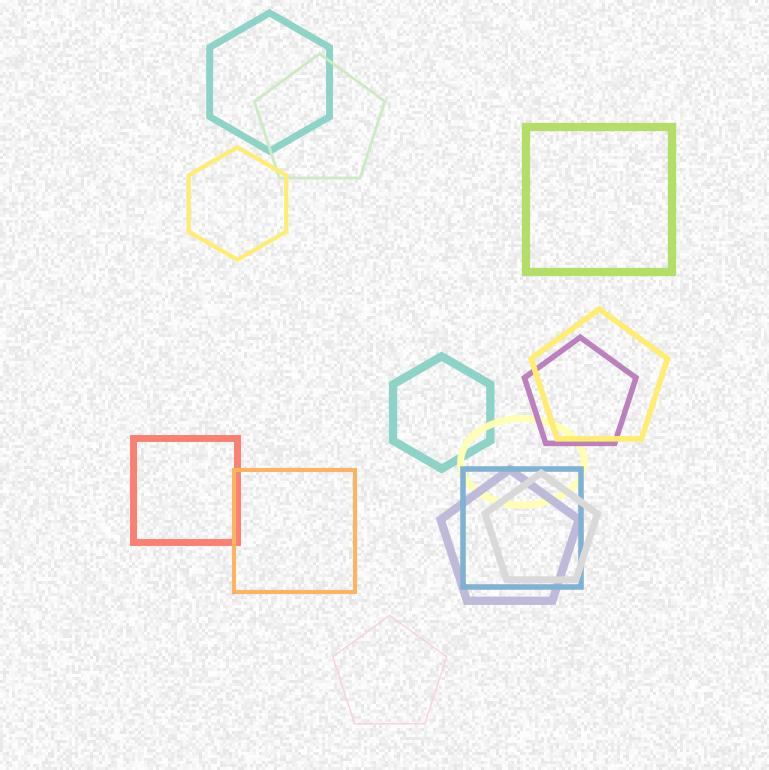[{"shape": "hexagon", "thickness": 3, "radius": 0.36, "center": [0.574, 0.464]}, {"shape": "hexagon", "thickness": 2.5, "radius": 0.45, "center": [0.35, 0.893]}, {"shape": "oval", "thickness": 2.5, "radius": 0.4, "center": [0.679, 0.4]}, {"shape": "pentagon", "thickness": 3, "radius": 0.47, "center": [0.662, 0.296]}, {"shape": "square", "thickness": 2.5, "radius": 0.34, "center": [0.241, 0.364]}, {"shape": "square", "thickness": 2, "radius": 0.38, "center": [0.678, 0.314]}, {"shape": "square", "thickness": 1.5, "radius": 0.4, "center": [0.383, 0.31]}, {"shape": "square", "thickness": 3, "radius": 0.47, "center": [0.778, 0.741]}, {"shape": "pentagon", "thickness": 0.5, "radius": 0.39, "center": [0.506, 0.123]}, {"shape": "pentagon", "thickness": 2.5, "radius": 0.38, "center": [0.703, 0.309]}, {"shape": "pentagon", "thickness": 2, "radius": 0.38, "center": [0.754, 0.486]}, {"shape": "pentagon", "thickness": 1, "radius": 0.45, "center": [0.415, 0.841]}, {"shape": "pentagon", "thickness": 2, "radius": 0.47, "center": [0.778, 0.505]}, {"shape": "hexagon", "thickness": 1.5, "radius": 0.37, "center": [0.308, 0.736]}]